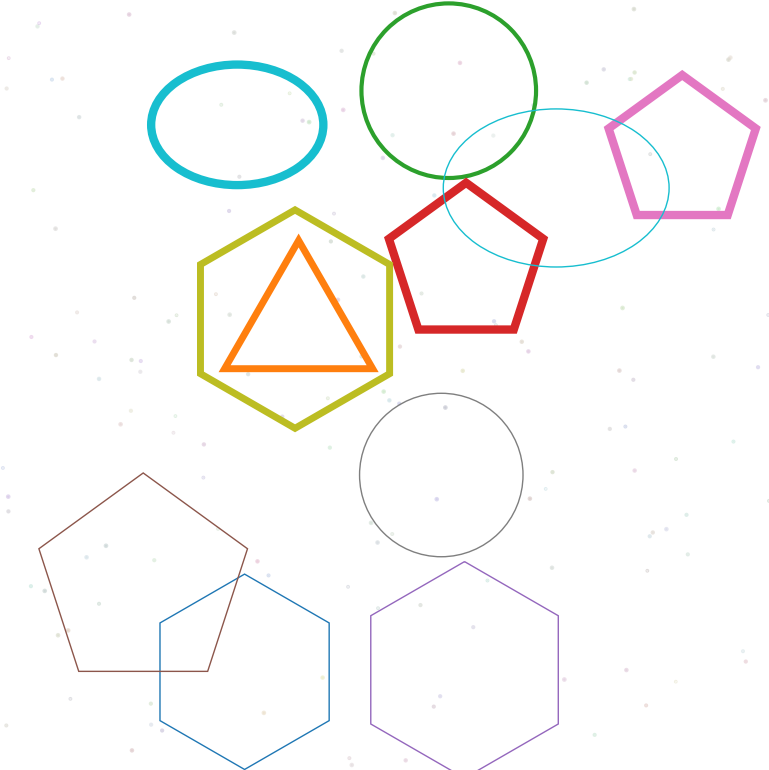[{"shape": "hexagon", "thickness": 0.5, "radius": 0.63, "center": [0.318, 0.128]}, {"shape": "triangle", "thickness": 2.5, "radius": 0.56, "center": [0.388, 0.577]}, {"shape": "circle", "thickness": 1.5, "radius": 0.57, "center": [0.583, 0.882]}, {"shape": "pentagon", "thickness": 3, "radius": 0.53, "center": [0.605, 0.657]}, {"shape": "hexagon", "thickness": 0.5, "radius": 0.7, "center": [0.603, 0.13]}, {"shape": "pentagon", "thickness": 0.5, "radius": 0.71, "center": [0.186, 0.243]}, {"shape": "pentagon", "thickness": 3, "radius": 0.5, "center": [0.886, 0.802]}, {"shape": "circle", "thickness": 0.5, "radius": 0.53, "center": [0.573, 0.383]}, {"shape": "hexagon", "thickness": 2.5, "radius": 0.71, "center": [0.383, 0.586]}, {"shape": "oval", "thickness": 3, "radius": 0.56, "center": [0.308, 0.838]}, {"shape": "oval", "thickness": 0.5, "radius": 0.73, "center": [0.722, 0.756]}]